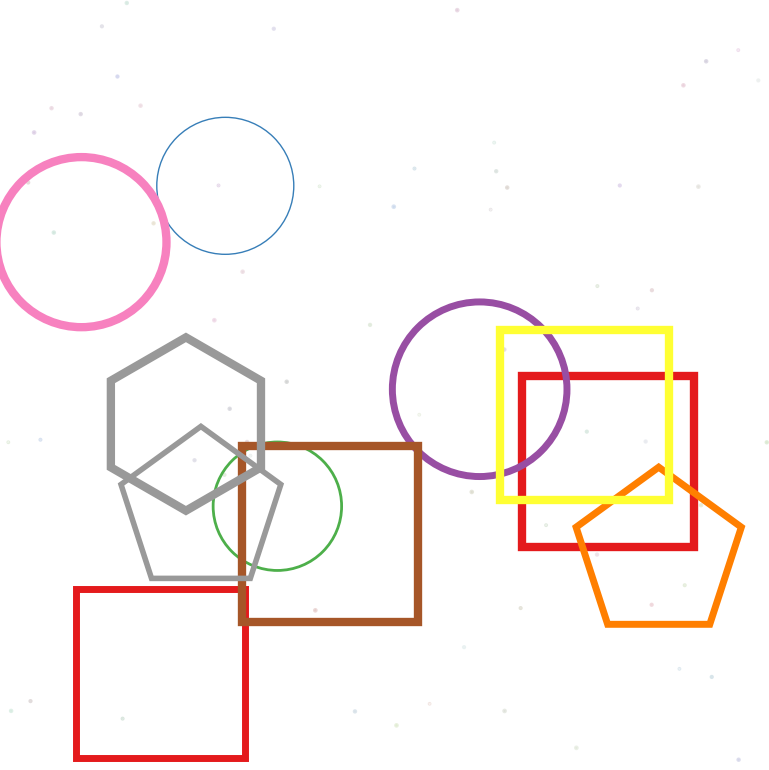[{"shape": "square", "thickness": 2.5, "radius": 0.55, "center": [0.209, 0.125]}, {"shape": "square", "thickness": 3, "radius": 0.56, "center": [0.79, 0.401]}, {"shape": "circle", "thickness": 0.5, "radius": 0.44, "center": [0.293, 0.759]}, {"shape": "circle", "thickness": 1, "radius": 0.42, "center": [0.36, 0.343]}, {"shape": "circle", "thickness": 2.5, "radius": 0.57, "center": [0.623, 0.494]}, {"shape": "pentagon", "thickness": 2.5, "radius": 0.56, "center": [0.855, 0.28]}, {"shape": "square", "thickness": 3, "radius": 0.55, "center": [0.759, 0.461]}, {"shape": "square", "thickness": 3, "radius": 0.57, "center": [0.428, 0.306]}, {"shape": "circle", "thickness": 3, "radius": 0.55, "center": [0.106, 0.686]}, {"shape": "hexagon", "thickness": 3, "radius": 0.56, "center": [0.241, 0.449]}, {"shape": "pentagon", "thickness": 2, "radius": 0.55, "center": [0.261, 0.337]}]